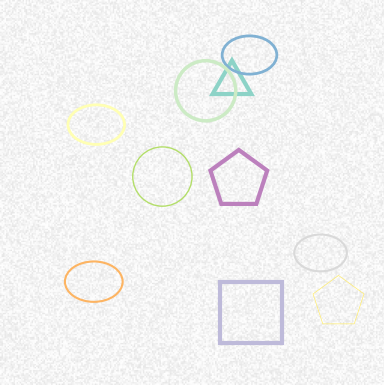[{"shape": "triangle", "thickness": 3, "radius": 0.29, "center": [0.602, 0.785]}, {"shape": "oval", "thickness": 2, "radius": 0.37, "center": [0.25, 0.676]}, {"shape": "square", "thickness": 3, "radius": 0.4, "center": [0.652, 0.188]}, {"shape": "oval", "thickness": 2, "radius": 0.36, "center": [0.648, 0.857]}, {"shape": "oval", "thickness": 1.5, "radius": 0.37, "center": [0.244, 0.268]}, {"shape": "circle", "thickness": 1, "radius": 0.38, "center": [0.422, 0.541]}, {"shape": "oval", "thickness": 1.5, "radius": 0.34, "center": [0.833, 0.343]}, {"shape": "pentagon", "thickness": 3, "radius": 0.39, "center": [0.62, 0.533]}, {"shape": "circle", "thickness": 2.5, "radius": 0.39, "center": [0.534, 0.764]}, {"shape": "pentagon", "thickness": 0.5, "radius": 0.35, "center": [0.879, 0.215]}]